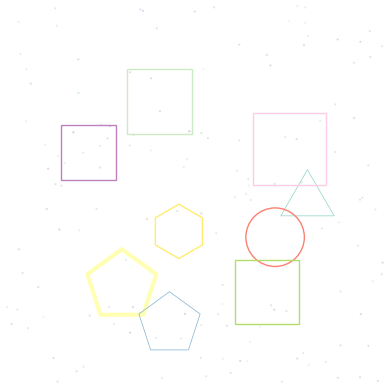[{"shape": "triangle", "thickness": 0.5, "radius": 0.4, "center": [0.799, 0.479]}, {"shape": "pentagon", "thickness": 3, "radius": 0.47, "center": [0.316, 0.259]}, {"shape": "circle", "thickness": 1, "radius": 0.38, "center": [0.715, 0.384]}, {"shape": "pentagon", "thickness": 0.5, "radius": 0.42, "center": [0.44, 0.159]}, {"shape": "square", "thickness": 1, "radius": 0.42, "center": [0.694, 0.242]}, {"shape": "square", "thickness": 1, "radius": 0.47, "center": [0.752, 0.613]}, {"shape": "square", "thickness": 1, "radius": 0.36, "center": [0.23, 0.603]}, {"shape": "square", "thickness": 1, "radius": 0.42, "center": [0.414, 0.736]}, {"shape": "hexagon", "thickness": 1, "radius": 0.35, "center": [0.465, 0.399]}]